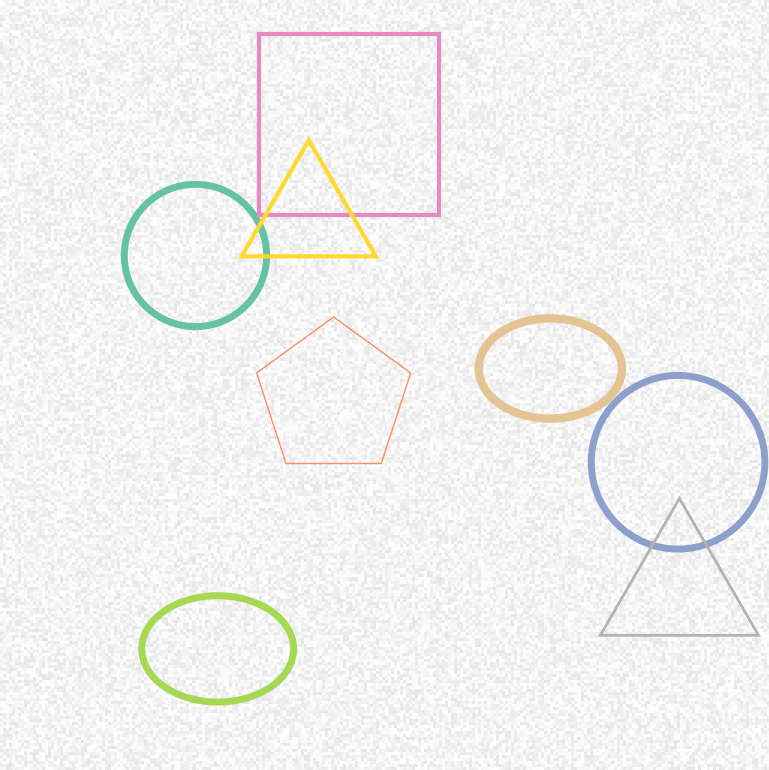[{"shape": "circle", "thickness": 2.5, "radius": 0.46, "center": [0.254, 0.668]}, {"shape": "pentagon", "thickness": 0.5, "radius": 0.53, "center": [0.433, 0.483]}, {"shape": "circle", "thickness": 2.5, "radius": 0.56, "center": [0.881, 0.4]}, {"shape": "square", "thickness": 1.5, "radius": 0.59, "center": [0.453, 0.838]}, {"shape": "oval", "thickness": 2.5, "radius": 0.49, "center": [0.283, 0.157]}, {"shape": "triangle", "thickness": 1.5, "radius": 0.5, "center": [0.401, 0.717]}, {"shape": "oval", "thickness": 3, "radius": 0.47, "center": [0.715, 0.521]}, {"shape": "triangle", "thickness": 1, "radius": 0.59, "center": [0.882, 0.234]}]